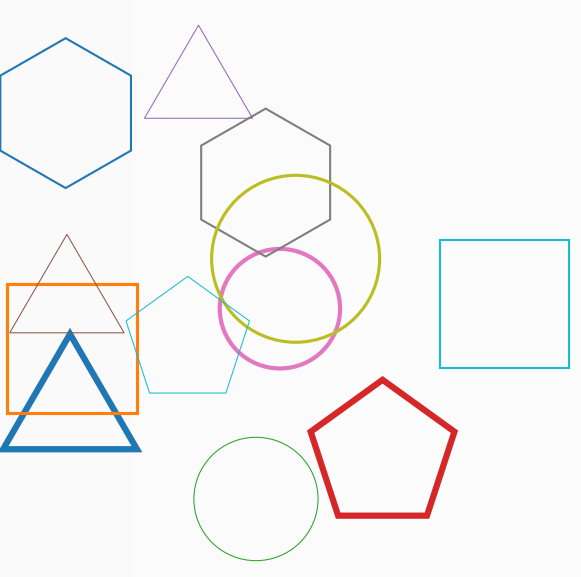[{"shape": "hexagon", "thickness": 1, "radius": 0.65, "center": [0.113, 0.803]}, {"shape": "triangle", "thickness": 3, "radius": 0.66, "center": [0.12, 0.288]}, {"shape": "square", "thickness": 1.5, "radius": 0.56, "center": [0.124, 0.396]}, {"shape": "circle", "thickness": 0.5, "radius": 0.53, "center": [0.44, 0.135]}, {"shape": "pentagon", "thickness": 3, "radius": 0.65, "center": [0.658, 0.211]}, {"shape": "triangle", "thickness": 0.5, "radius": 0.54, "center": [0.342, 0.848]}, {"shape": "triangle", "thickness": 0.5, "radius": 0.57, "center": [0.115, 0.48]}, {"shape": "circle", "thickness": 2, "radius": 0.52, "center": [0.482, 0.465]}, {"shape": "hexagon", "thickness": 1, "radius": 0.64, "center": [0.457, 0.683]}, {"shape": "circle", "thickness": 1.5, "radius": 0.72, "center": [0.509, 0.551]}, {"shape": "square", "thickness": 1, "radius": 0.56, "center": [0.868, 0.473]}, {"shape": "pentagon", "thickness": 0.5, "radius": 0.56, "center": [0.323, 0.409]}]